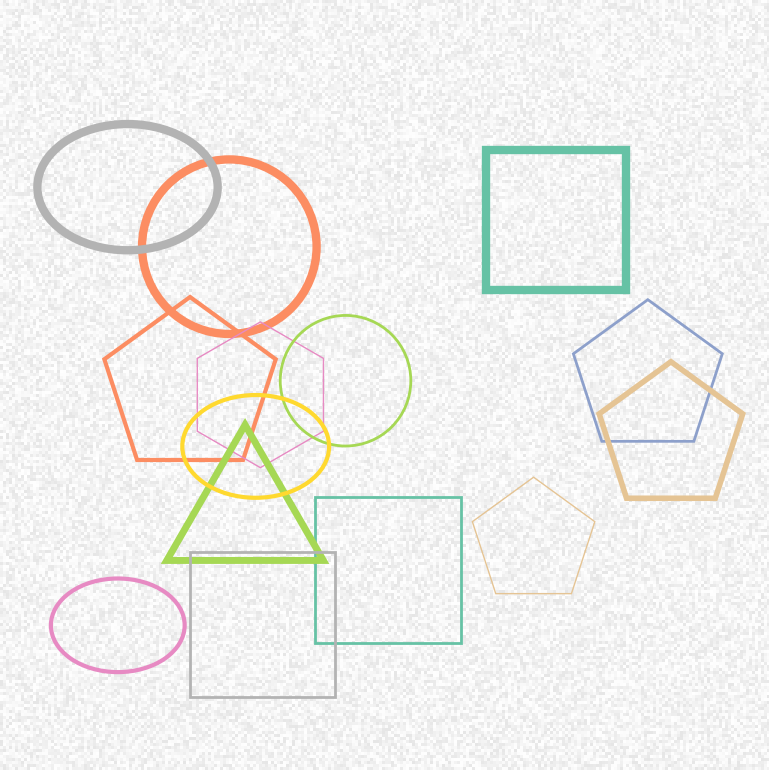[{"shape": "square", "thickness": 3, "radius": 0.46, "center": [0.722, 0.714]}, {"shape": "square", "thickness": 1, "radius": 0.47, "center": [0.504, 0.26]}, {"shape": "circle", "thickness": 3, "radius": 0.57, "center": [0.298, 0.68]}, {"shape": "pentagon", "thickness": 1.5, "radius": 0.59, "center": [0.247, 0.497]}, {"shape": "pentagon", "thickness": 1, "radius": 0.51, "center": [0.841, 0.509]}, {"shape": "hexagon", "thickness": 0.5, "radius": 0.47, "center": [0.338, 0.487]}, {"shape": "oval", "thickness": 1.5, "radius": 0.43, "center": [0.153, 0.188]}, {"shape": "triangle", "thickness": 2.5, "radius": 0.59, "center": [0.318, 0.331]}, {"shape": "circle", "thickness": 1, "radius": 0.42, "center": [0.449, 0.506]}, {"shape": "oval", "thickness": 1.5, "radius": 0.48, "center": [0.332, 0.42]}, {"shape": "pentagon", "thickness": 0.5, "radius": 0.42, "center": [0.693, 0.297]}, {"shape": "pentagon", "thickness": 2, "radius": 0.49, "center": [0.871, 0.432]}, {"shape": "square", "thickness": 1, "radius": 0.47, "center": [0.341, 0.189]}, {"shape": "oval", "thickness": 3, "radius": 0.59, "center": [0.166, 0.757]}]